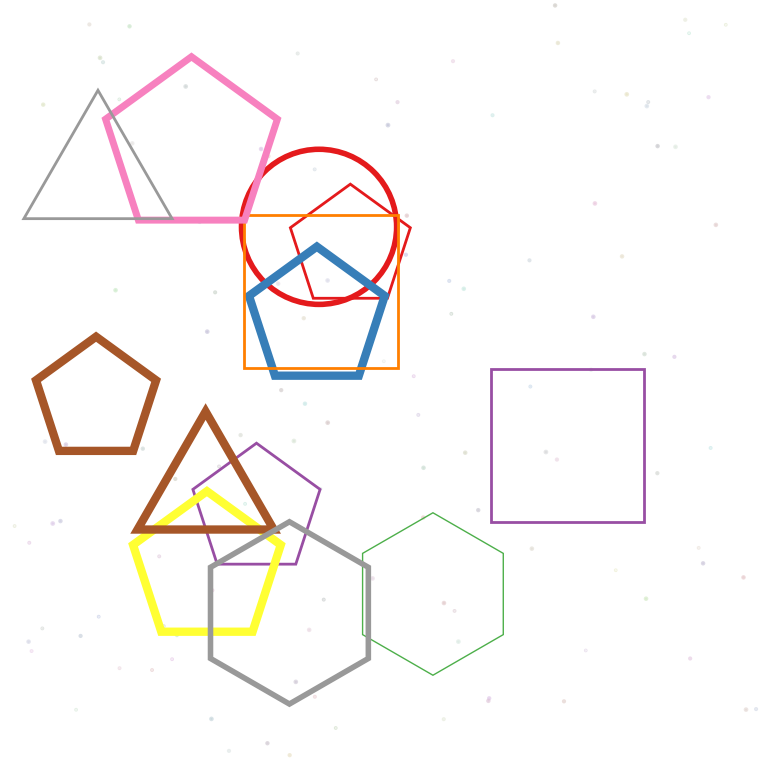[{"shape": "pentagon", "thickness": 1, "radius": 0.41, "center": [0.455, 0.679]}, {"shape": "circle", "thickness": 2, "radius": 0.5, "center": [0.414, 0.705]}, {"shape": "pentagon", "thickness": 3, "radius": 0.46, "center": [0.412, 0.587]}, {"shape": "hexagon", "thickness": 0.5, "radius": 0.53, "center": [0.562, 0.229]}, {"shape": "pentagon", "thickness": 1, "radius": 0.43, "center": [0.333, 0.338]}, {"shape": "square", "thickness": 1, "radius": 0.5, "center": [0.737, 0.422]}, {"shape": "square", "thickness": 1, "radius": 0.5, "center": [0.417, 0.622]}, {"shape": "pentagon", "thickness": 3, "radius": 0.5, "center": [0.269, 0.261]}, {"shape": "pentagon", "thickness": 3, "radius": 0.41, "center": [0.125, 0.481]}, {"shape": "triangle", "thickness": 3, "radius": 0.51, "center": [0.267, 0.363]}, {"shape": "pentagon", "thickness": 2.5, "radius": 0.59, "center": [0.249, 0.809]}, {"shape": "triangle", "thickness": 1, "radius": 0.56, "center": [0.127, 0.772]}, {"shape": "hexagon", "thickness": 2, "radius": 0.59, "center": [0.376, 0.204]}]